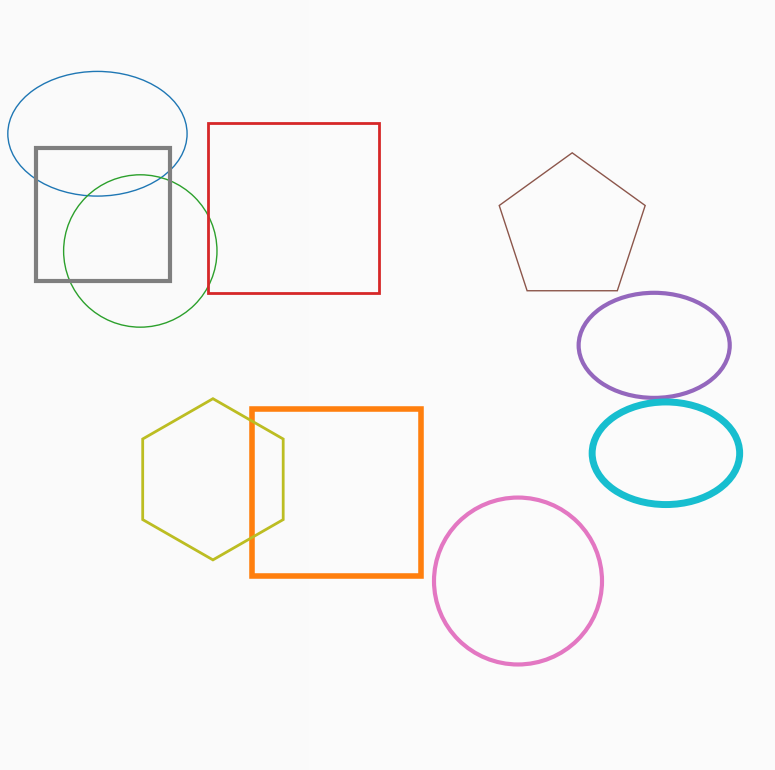[{"shape": "oval", "thickness": 0.5, "radius": 0.58, "center": [0.126, 0.826]}, {"shape": "square", "thickness": 2, "radius": 0.55, "center": [0.435, 0.36]}, {"shape": "circle", "thickness": 0.5, "radius": 0.49, "center": [0.181, 0.674]}, {"shape": "square", "thickness": 1, "radius": 0.55, "center": [0.378, 0.73]}, {"shape": "oval", "thickness": 1.5, "radius": 0.49, "center": [0.844, 0.552]}, {"shape": "pentagon", "thickness": 0.5, "radius": 0.5, "center": [0.738, 0.703]}, {"shape": "circle", "thickness": 1.5, "radius": 0.54, "center": [0.668, 0.245]}, {"shape": "square", "thickness": 1.5, "radius": 0.43, "center": [0.133, 0.721]}, {"shape": "hexagon", "thickness": 1, "radius": 0.52, "center": [0.275, 0.378]}, {"shape": "oval", "thickness": 2.5, "radius": 0.48, "center": [0.859, 0.411]}]